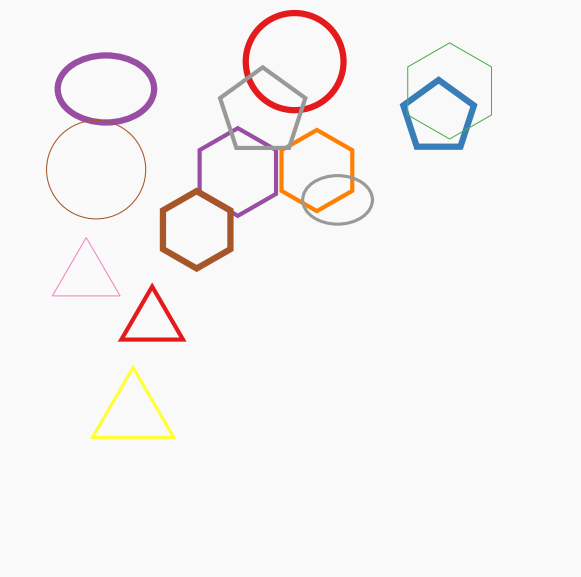[{"shape": "circle", "thickness": 3, "radius": 0.42, "center": [0.507, 0.892]}, {"shape": "triangle", "thickness": 2, "radius": 0.31, "center": [0.262, 0.442]}, {"shape": "pentagon", "thickness": 3, "radius": 0.32, "center": [0.755, 0.797]}, {"shape": "hexagon", "thickness": 0.5, "radius": 0.42, "center": [0.774, 0.842]}, {"shape": "oval", "thickness": 3, "radius": 0.41, "center": [0.182, 0.845]}, {"shape": "hexagon", "thickness": 2, "radius": 0.38, "center": [0.409, 0.701]}, {"shape": "hexagon", "thickness": 2, "radius": 0.35, "center": [0.545, 0.704]}, {"shape": "triangle", "thickness": 1.5, "radius": 0.4, "center": [0.229, 0.282]}, {"shape": "circle", "thickness": 0.5, "radius": 0.43, "center": [0.165, 0.705]}, {"shape": "hexagon", "thickness": 3, "radius": 0.34, "center": [0.338, 0.601]}, {"shape": "triangle", "thickness": 0.5, "radius": 0.34, "center": [0.148, 0.52]}, {"shape": "pentagon", "thickness": 2, "radius": 0.39, "center": [0.452, 0.805]}, {"shape": "oval", "thickness": 1.5, "radius": 0.3, "center": [0.581, 0.653]}]